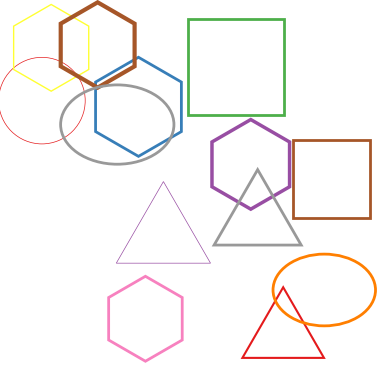[{"shape": "triangle", "thickness": 1.5, "radius": 0.61, "center": [0.736, 0.132]}, {"shape": "circle", "thickness": 0.5, "radius": 0.56, "center": [0.109, 0.739]}, {"shape": "hexagon", "thickness": 2, "radius": 0.64, "center": [0.36, 0.723]}, {"shape": "square", "thickness": 2, "radius": 0.62, "center": [0.614, 0.826]}, {"shape": "hexagon", "thickness": 2.5, "radius": 0.58, "center": [0.651, 0.573]}, {"shape": "triangle", "thickness": 0.5, "radius": 0.71, "center": [0.424, 0.387]}, {"shape": "oval", "thickness": 2, "radius": 0.67, "center": [0.842, 0.247]}, {"shape": "hexagon", "thickness": 1, "radius": 0.56, "center": [0.133, 0.876]}, {"shape": "hexagon", "thickness": 3, "radius": 0.55, "center": [0.254, 0.883]}, {"shape": "square", "thickness": 2, "radius": 0.5, "center": [0.861, 0.536]}, {"shape": "hexagon", "thickness": 2, "radius": 0.55, "center": [0.378, 0.172]}, {"shape": "triangle", "thickness": 2, "radius": 0.65, "center": [0.669, 0.429]}, {"shape": "oval", "thickness": 2, "radius": 0.74, "center": [0.305, 0.676]}]